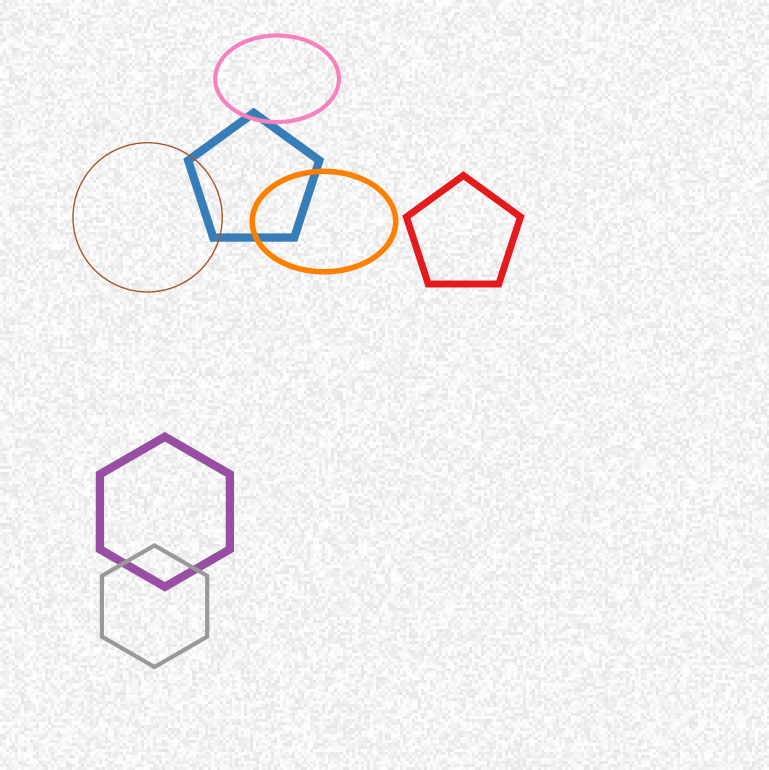[{"shape": "pentagon", "thickness": 2.5, "radius": 0.39, "center": [0.602, 0.694]}, {"shape": "pentagon", "thickness": 3, "radius": 0.45, "center": [0.33, 0.764]}, {"shape": "hexagon", "thickness": 3, "radius": 0.49, "center": [0.214, 0.335]}, {"shape": "oval", "thickness": 2, "radius": 0.47, "center": [0.421, 0.712]}, {"shape": "circle", "thickness": 0.5, "radius": 0.48, "center": [0.192, 0.718]}, {"shape": "oval", "thickness": 1.5, "radius": 0.4, "center": [0.36, 0.898]}, {"shape": "hexagon", "thickness": 1.5, "radius": 0.39, "center": [0.201, 0.213]}]